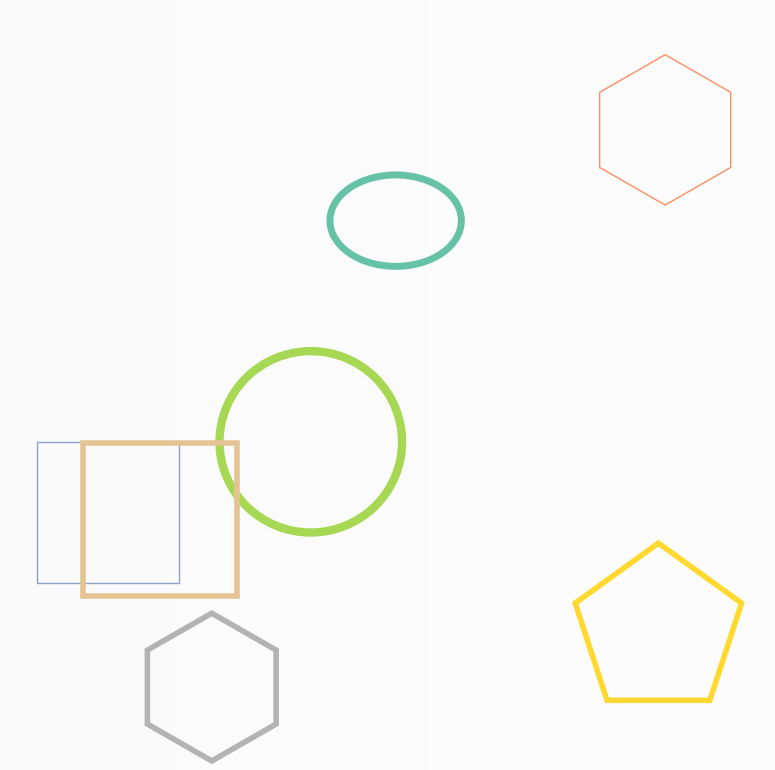[{"shape": "oval", "thickness": 2.5, "radius": 0.42, "center": [0.511, 0.713]}, {"shape": "hexagon", "thickness": 0.5, "radius": 0.49, "center": [0.858, 0.831]}, {"shape": "square", "thickness": 0.5, "radius": 0.46, "center": [0.139, 0.334]}, {"shape": "circle", "thickness": 3, "radius": 0.59, "center": [0.401, 0.426]}, {"shape": "pentagon", "thickness": 2, "radius": 0.56, "center": [0.85, 0.182]}, {"shape": "square", "thickness": 2, "radius": 0.5, "center": [0.207, 0.325]}, {"shape": "hexagon", "thickness": 2, "radius": 0.48, "center": [0.273, 0.108]}]